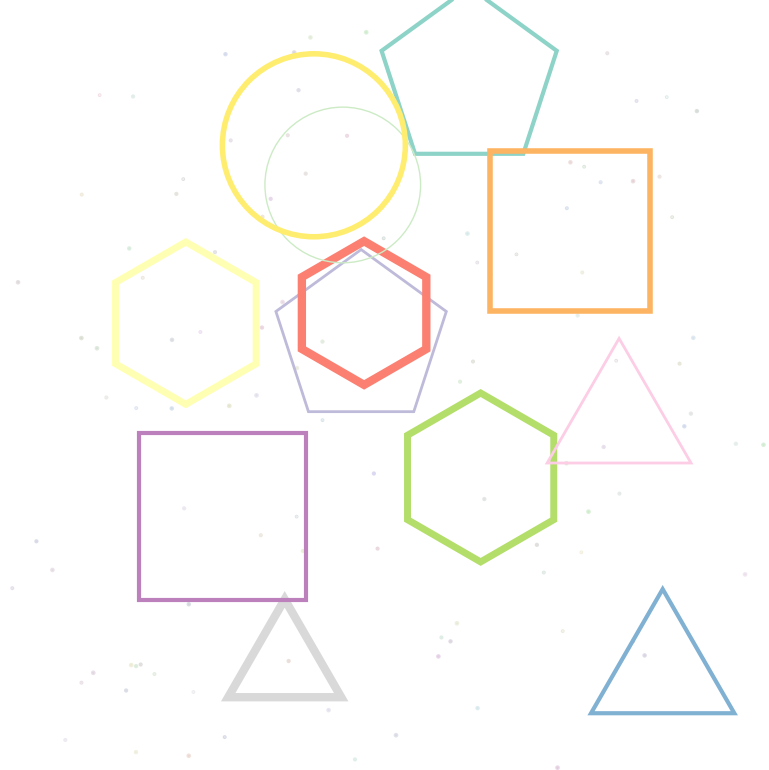[{"shape": "pentagon", "thickness": 1.5, "radius": 0.6, "center": [0.609, 0.897]}, {"shape": "hexagon", "thickness": 2.5, "radius": 0.53, "center": [0.241, 0.58]}, {"shape": "pentagon", "thickness": 1, "radius": 0.58, "center": [0.469, 0.56]}, {"shape": "hexagon", "thickness": 3, "radius": 0.47, "center": [0.473, 0.593]}, {"shape": "triangle", "thickness": 1.5, "radius": 0.54, "center": [0.861, 0.127]}, {"shape": "square", "thickness": 2, "radius": 0.52, "center": [0.74, 0.7]}, {"shape": "hexagon", "thickness": 2.5, "radius": 0.55, "center": [0.624, 0.38]}, {"shape": "triangle", "thickness": 1, "radius": 0.54, "center": [0.804, 0.453]}, {"shape": "triangle", "thickness": 3, "radius": 0.42, "center": [0.37, 0.137]}, {"shape": "square", "thickness": 1.5, "radius": 0.54, "center": [0.289, 0.33]}, {"shape": "circle", "thickness": 0.5, "radius": 0.51, "center": [0.445, 0.76]}, {"shape": "circle", "thickness": 2, "radius": 0.59, "center": [0.408, 0.811]}]